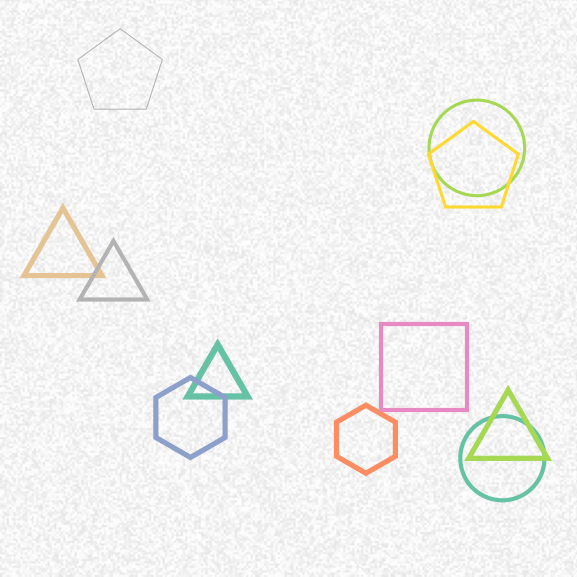[{"shape": "triangle", "thickness": 3, "radius": 0.3, "center": [0.377, 0.343]}, {"shape": "circle", "thickness": 2, "radius": 0.36, "center": [0.87, 0.206]}, {"shape": "hexagon", "thickness": 2.5, "radius": 0.29, "center": [0.634, 0.239]}, {"shape": "hexagon", "thickness": 2.5, "radius": 0.35, "center": [0.33, 0.276]}, {"shape": "square", "thickness": 2, "radius": 0.37, "center": [0.734, 0.363]}, {"shape": "circle", "thickness": 1.5, "radius": 0.41, "center": [0.826, 0.743]}, {"shape": "triangle", "thickness": 2.5, "radius": 0.39, "center": [0.88, 0.245]}, {"shape": "pentagon", "thickness": 1.5, "radius": 0.41, "center": [0.82, 0.707]}, {"shape": "triangle", "thickness": 2.5, "radius": 0.39, "center": [0.109, 0.561]}, {"shape": "triangle", "thickness": 2, "radius": 0.34, "center": [0.196, 0.514]}, {"shape": "pentagon", "thickness": 0.5, "radius": 0.38, "center": [0.208, 0.872]}]